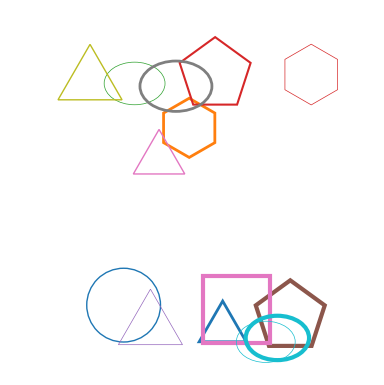[{"shape": "triangle", "thickness": 2, "radius": 0.35, "center": [0.578, 0.148]}, {"shape": "circle", "thickness": 1, "radius": 0.48, "center": [0.321, 0.207]}, {"shape": "hexagon", "thickness": 2, "radius": 0.38, "center": [0.491, 0.668]}, {"shape": "oval", "thickness": 0.5, "radius": 0.4, "center": [0.35, 0.783]}, {"shape": "hexagon", "thickness": 0.5, "radius": 0.39, "center": [0.808, 0.806]}, {"shape": "pentagon", "thickness": 1.5, "radius": 0.48, "center": [0.559, 0.807]}, {"shape": "triangle", "thickness": 0.5, "radius": 0.48, "center": [0.391, 0.153]}, {"shape": "pentagon", "thickness": 3, "radius": 0.47, "center": [0.754, 0.178]}, {"shape": "triangle", "thickness": 1, "radius": 0.39, "center": [0.413, 0.587]}, {"shape": "square", "thickness": 3, "radius": 0.43, "center": [0.614, 0.197]}, {"shape": "oval", "thickness": 2, "radius": 0.47, "center": [0.457, 0.776]}, {"shape": "triangle", "thickness": 1, "radius": 0.48, "center": [0.234, 0.789]}, {"shape": "oval", "thickness": 3, "radius": 0.41, "center": [0.72, 0.122]}, {"shape": "oval", "thickness": 0.5, "radius": 0.38, "center": [0.69, 0.112]}]